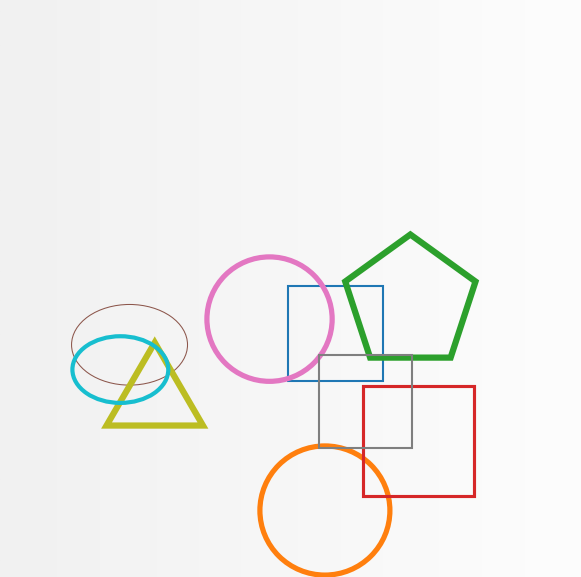[{"shape": "square", "thickness": 1, "radius": 0.41, "center": [0.577, 0.421]}, {"shape": "circle", "thickness": 2.5, "radius": 0.56, "center": [0.559, 0.115]}, {"shape": "pentagon", "thickness": 3, "radius": 0.59, "center": [0.706, 0.475]}, {"shape": "square", "thickness": 1.5, "radius": 0.48, "center": [0.72, 0.235]}, {"shape": "oval", "thickness": 0.5, "radius": 0.5, "center": [0.223, 0.402]}, {"shape": "circle", "thickness": 2.5, "radius": 0.54, "center": [0.464, 0.447]}, {"shape": "square", "thickness": 1, "radius": 0.4, "center": [0.629, 0.304]}, {"shape": "triangle", "thickness": 3, "radius": 0.48, "center": [0.266, 0.31]}, {"shape": "oval", "thickness": 2, "radius": 0.41, "center": [0.207, 0.359]}]